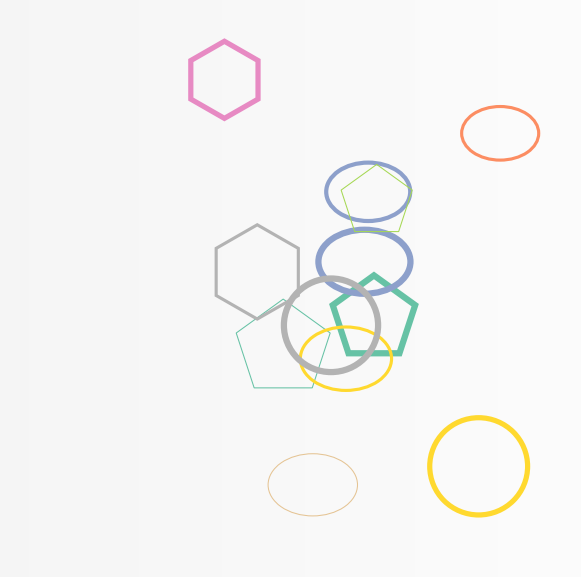[{"shape": "pentagon", "thickness": 0.5, "radius": 0.42, "center": [0.487, 0.396]}, {"shape": "pentagon", "thickness": 3, "radius": 0.37, "center": [0.643, 0.448]}, {"shape": "oval", "thickness": 1.5, "radius": 0.33, "center": [0.861, 0.768]}, {"shape": "oval", "thickness": 2, "radius": 0.36, "center": [0.633, 0.667]}, {"shape": "oval", "thickness": 3, "radius": 0.4, "center": [0.627, 0.546]}, {"shape": "hexagon", "thickness": 2.5, "radius": 0.33, "center": [0.386, 0.861]}, {"shape": "pentagon", "thickness": 0.5, "radius": 0.32, "center": [0.648, 0.65]}, {"shape": "circle", "thickness": 2.5, "radius": 0.42, "center": [0.824, 0.192]}, {"shape": "oval", "thickness": 1.5, "radius": 0.39, "center": [0.595, 0.378]}, {"shape": "oval", "thickness": 0.5, "radius": 0.38, "center": [0.538, 0.16]}, {"shape": "hexagon", "thickness": 1.5, "radius": 0.41, "center": [0.443, 0.528]}, {"shape": "circle", "thickness": 3, "radius": 0.41, "center": [0.569, 0.436]}]